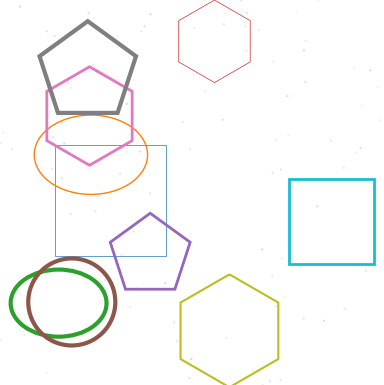[{"shape": "square", "thickness": 0.5, "radius": 0.72, "center": [0.288, 0.48]}, {"shape": "oval", "thickness": 1, "radius": 0.74, "center": [0.236, 0.598]}, {"shape": "oval", "thickness": 3, "radius": 0.62, "center": [0.152, 0.213]}, {"shape": "hexagon", "thickness": 0.5, "radius": 0.54, "center": [0.557, 0.893]}, {"shape": "pentagon", "thickness": 2, "radius": 0.55, "center": [0.39, 0.337]}, {"shape": "circle", "thickness": 3, "radius": 0.57, "center": [0.186, 0.216]}, {"shape": "hexagon", "thickness": 2, "radius": 0.64, "center": [0.232, 0.699]}, {"shape": "pentagon", "thickness": 3, "radius": 0.66, "center": [0.228, 0.813]}, {"shape": "hexagon", "thickness": 1.5, "radius": 0.73, "center": [0.596, 0.141]}, {"shape": "square", "thickness": 2, "radius": 0.56, "center": [0.861, 0.425]}]